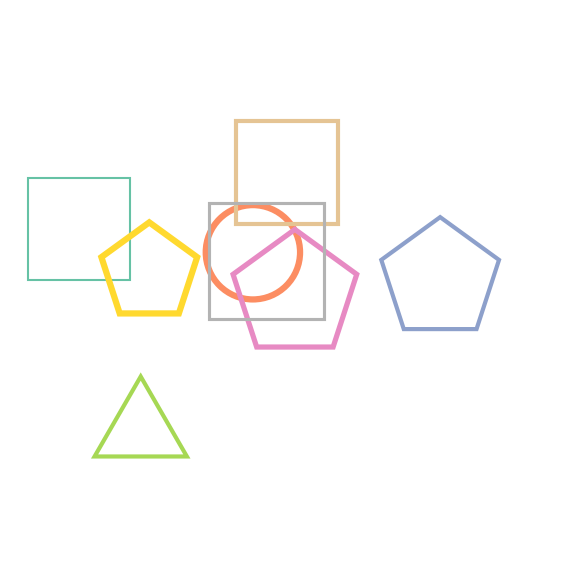[{"shape": "square", "thickness": 1, "radius": 0.45, "center": [0.137, 0.603]}, {"shape": "circle", "thickness": 3, "radius": 0.41, "center": [0.438, 0.562]}, {"shape": "pentagon", "thickness": 2, "radius": 0.54, "center": [0.762, 0.516]}, {"shape": "pentagon", "thickness": 2.5, "radius": 0.56, "center": [0.511, 0.489]}, {"shape": "triangle", "thickness": 2, "radius": 0.46, "center": [0.244, 0.255]}, {"shape": "pentagon", "thickness": 3, "radius": 0.44, "center": [0.258, 0.527]}, {"shape": "square", "thickness": 2, "radius": 0.44, "center": [0.497, 0.701]}, {"shape": "square", "thickness": 1.5, "radius": 0.5, "center": [0.462, 0.547]}]